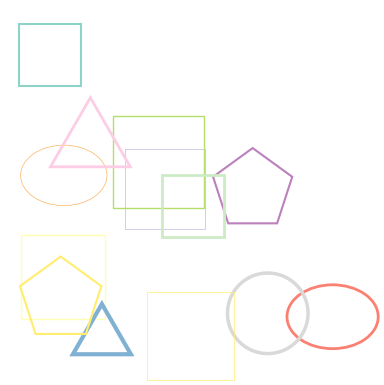[{"shape": "square", "thickness": 1.5, "radius": 0.4, "center": [0.13, 0.858]}, {"shape": "square", "thickness": 1, "radius": 0.55, "center": [0.163, 0.28]}, {"shape": "square", "thickness": 0.5, "radius": 0.52, "center": [0.428, 0.509]}, {"shape": "oval", "thickness": 2, "radius": 0.59, "center": [0.864, 0.177]}, {"shape": "triangle", "thickness": 3, "radius": 0.43, "center": [0.265, 0.123]}, {"shape": "oval", "thickness": 0.5, "radius": 0.56, "center": [0.166, 0.544]}, {"shape": "square", "thickness": 1, "radius": 0.59, "center": [0.411, 0.579]}, {"shape": "triangle", "thickness": 2, "radius": 0.6, "center": [0.235, 0.627]}, {"shape": "circle", "thickness": 2.5, "radius": 0.52, "center": [0.695, 0.186]}, {"shape": "pentagon", "thickness": 1.5, "radius": 0.54, "center": [0.656, 0.507]}, {"shape": "square", "thickness": 2, "radius": 0.4, "center": [0.502, 0.465]}, {"shape": "pentagon", "thickness": 1.5, "radius": 0.56, "center": [0.158, 0.222]}, {"shape": "square", "thickness": 0.5, "radius": 0.57, "center": [0.495, 0.127]}]